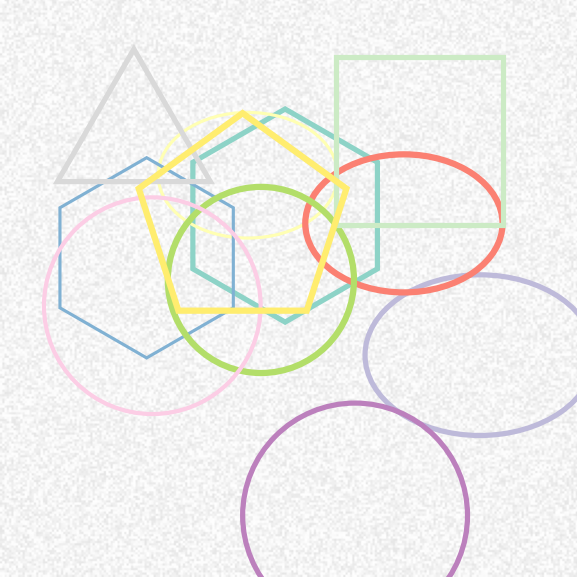[{"shape": "hexagon", "thickness": 2.5, "radius": 0.92, "center": [0.494, 0.626]}, {"shape": "oval", "thickness": 1.5, "radius": 0.78, "center": [0.429, 0.696]}, {"shape": "oval", "thickness": 2.5, "radius": 0.99, "center": [0.831, 0.384]}, {"shape": "oval", "thickness": 3, "radius": 0.85, "center": [0.699, 0.612]}, {"shape": "hexagon", "thickness": 1.5, "radius": 0.87, "center": [0.254, 0.553]}, {"shape": "circle", "thickness": 3, "radius": 0.81, "center": [0.452, 0.514]}, {"shape": "circle", "thickness": 2, "radius": 0.94, "center": [0.264, 0.47]}, {"shape": "triangle", "thickness": 2.5, "radius": 0.76, "center": [0.232, 0.761]}, {"shape": "circle", "thickness": 2.5, "radius": 0.97, "center": [0.615, 0.106]}, {"shape": "square", "thickness": 2.5, "radius": 0.72, "center": [0.727, 0.755]}, {"shape": "pentagon", "thickness": 3, "radius": 0.95, "center": [0.42, 0.614]}]